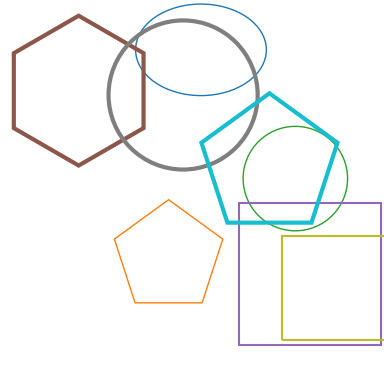[{"shape": "oval", "thickness": 1, "radius": 0.85, "center": [0.522, 0.871]}, {"shape": "pentagon", "thickness": 1, "radius": 0.74, "center": [0.438, 0.333]}, {"shape": "circle", "thickness": 1, "radius": 0.68, "center": [0.767, 0.536]}, {"shape": "square", "thickness": 1.5, "radius": 0.92, "center": [0.806, 0.289]}, {"shape": "hexagon", "thickness": 3, "radius": 0.97, "center": [0.204, 0.765]}, {"shape": "circle", "thickness": 3, "radius": 0.97, "center": [0.476, 0.753]}, {"shape": "square", "thickness": 1.5, "radius": 0.67, "center": [0.868, 0.252]}, {"shape": "pentagon", "thickness": 3, "radius": 0.93, "center": [0.7, 0.572]}]